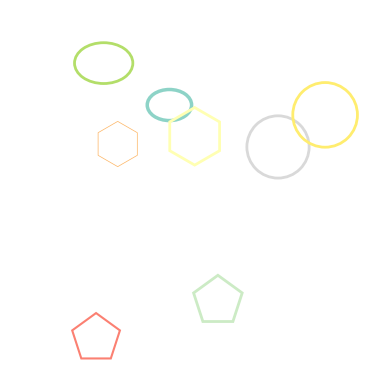[{"shape": "oval", "thickness": 2.5, "radius": 0.29, "center": [0.44, 0.727]}, {"shape": "hexagon", "thickness": 2, "radius": 0.37, "center": [0.506, 0.646]}, {"shape": "pentagon", "thickness": 1.5, "radius": 0.33, "center": [0.25, 0.122]}, {"shape": "hexagon", "thickness": 0.5, "radius": 0.29, "center": [0.306, 0.626]}, {"shape": "oval", "thickness": 2, "radius": 0.38, "center": [0.269, 0.836]}, {"shape": "circle", "thickness": 2, "radius": 0.4, "center": [0.722, 0.618]}, {"shape": "pentagon", "thickness": 2, "radius": 0.33, "center": [0.566, 0.219]}, {"shape": "circle", "thickness": 2, "radius": 0.42, "center": [0.844, 0.702]}]